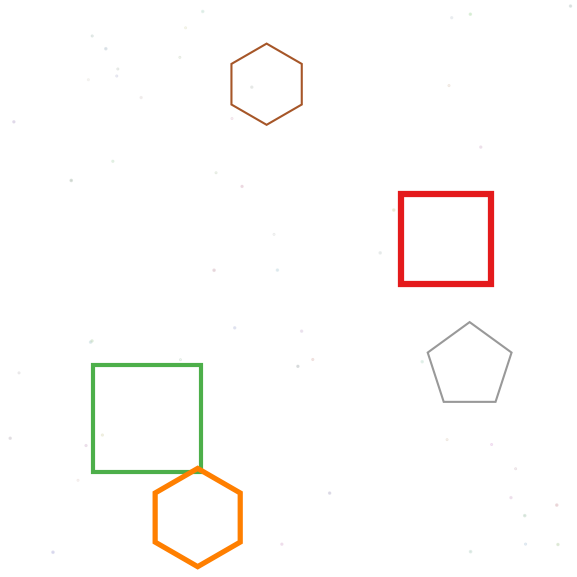[{"shape": "square", "thickness": 3, "radius": 0.39, "center": [0.772, 0.586]}, {"shape": "square", "thickness": 2, "radius": 0.47, "center": [0.255, 0.275]}, {"shape": "hexagon", "thickness": 2.5, "radius": 0.43, "center": [0.342, 0.103]}, {"shape": "hexagon", "thickness": 1, "radius": 0.35, "center": [0.462, 0.853]}, {"shape": "pentagon", "thickness": 1, "radius": 0.38, "center": [0.813, 0.365]}]